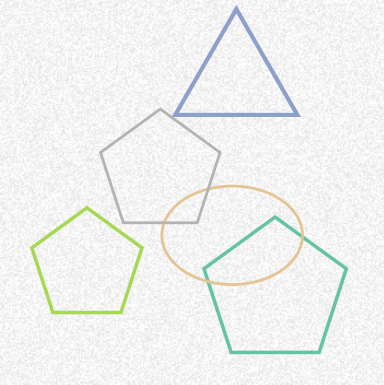[{"shape": "pentagon", "thickness": 2.5, "radius": 0.97, "center": [0.715, 0.242]}, {"shape": "triangle", "thickness": 3, "radius": 0.92, "center": [0.614, 0.793]}, {"shape": "pentagon", "thickness": 2.5, "radius": 0.75, "center": [0.226, 0.31]}, {"shape": "oval", "thickness": 2, "radius": 0.91, "center": [0.603, 0.389]}, {"shape": "pentagon", "thickness": 2, "radius": 0.82, "center": [0.416, 0.553]}]